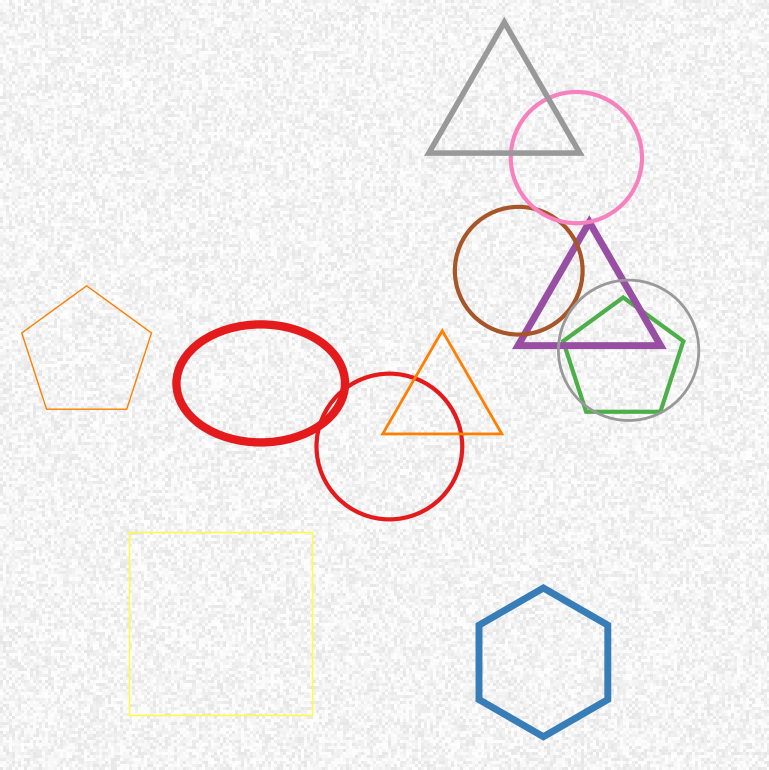[{"shape": "circle", "thickness": 1.5, "radius": 0.47, "center": [0.506, 0.42]}, {"shape": "oval", "thickness": 3, "radius": 0.55, "center": [0.339, 0.502]}, {"shape": "hexagon", "thickness": 2.5, "radius": 0.48, "center": [0.706, 0.14]}, {"shape": "pentagon", "thickness": 1.5, "radius": 0.41, "center": [0.809, 0.532]}, {"shape": "triangle", "thickness": 2.5, "radius": 0.53, "center": [0.765, 0.605]}, {"shape": "triangle", "thickness": 1, "radius": 0.45, "center": [0.574, 0.481]}, {"shape": "pentagon", "thickness": 0.5, "radius": 0.44, "center": [0.113, 0.54]}, {"shape": "square", "thickness": 0.5, "radius": 0.59, "center": [0.286, 0.19]}, {"shape": "circle", "thickness": 1.5, "radius": 0.41, "center": [0.674, 0.648]}, {"shape": "circle", "thickness": 1.5, "radius": 0.43, "center": [0.749, 0.795]}, {"shape": "triangle", "thickness": 2, "radius": 0.57, "center": [0.655, 0.858]}, {"shape": "circle", "thickness": 1, "radius": 0.46, "center": [0.816, 0.545]}]